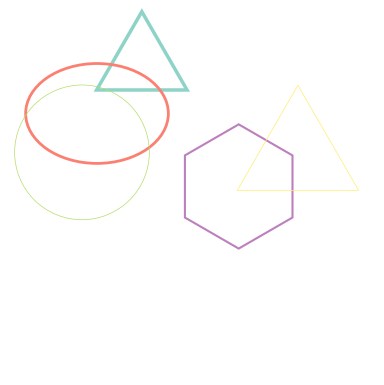[{"shape": "triangle", "thickness": 2.5, "radius": 0.68, "center": [0.368, 0.834]}, {"shape": "oval", "thickness": 2, "radius": 0.93, "center": [0.252, 0.705]}, {"shape": "circle", "thickness": 0.5, "radius": 0.87, "center": [0.213, 0.604]}, {"shape": "hexagon", "thickness": 1.5, "radius": 0.81, "center": [0.62, 0.516]}, {"shape": "triangle", "thickness": 0.5, "radius": 0.91, "center": [0.774, 0.596]}]